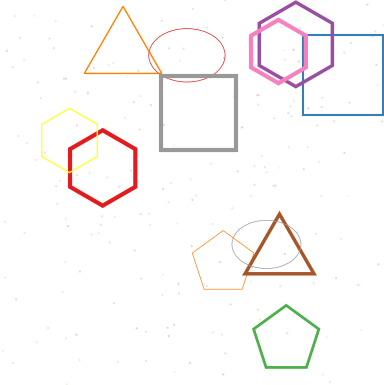[{"shape": "oval", "thickness": 0.5, "radius": 0.5, "center": [0.485, 0.856]}, {"shape": "hexagon", "thickness": 3, "radius": 0.49, "center": [0.267, 0.564]}, {"shape": "square", "thickness": 1.5, "radius": 0.52, "center": [0.891, 0.805]}, {"shape": "pentagon", "thickness": 2, "radius": 0.45, "center": [0.743, 0.118]}, {"shape": "hexagon", "thickness": 2.5, "radius": 0.55, "center": [0.768, 0.885]}, {"shape": "pentagon", "thickness": 0.5, "radius": 0.42, "center": [0.58, 0.317]}, {"shape": "triangle", "thickness": 1, "radius": 0.58, "center": [0.32, 0.867]}, {"shape": "hexagon", "thickness": 1, "radius": 0.42, "center": [0.181, 0.635]}, {"shape": "triangle", "thickness": 2.5, "radius": 0.52, "center": [0.726, 0.341]}, {"shape": "hexagon", "thickness": 3, "radius": 0.41, "center": [0.723, 0.866]}, {"shape": "oval", "thickness": 0.5, "radius": 0.45, "center": [0.692, 0.365]}, {"shape": "square", "thickness": 3, "radius": 0.48, "center": [0.515, 0.706]}]